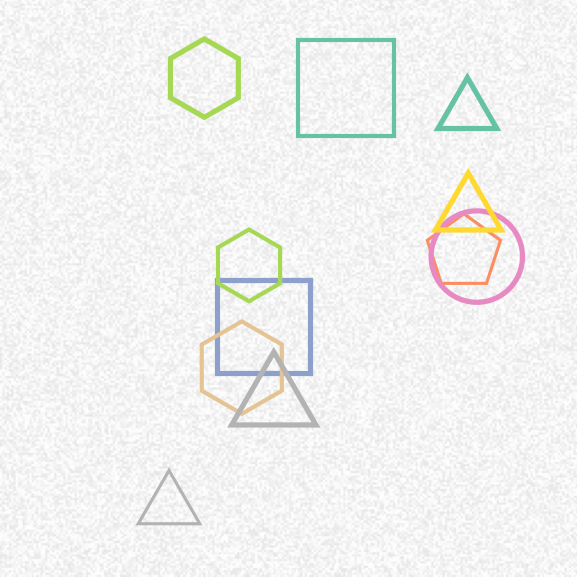[{"shape": "triangle", "thickness": 2.5, "radius": 0.29, "center": [0.809, 0.806]}, {"shape": "square", "thickness": 2, "radius": 0.42, "center": [0.6, 0.847]}, {"shape": "pentagon", "thickness": 1.5, "radius": 0.33, "center": [0.803, 0.562]}, {"shape": "square", "thickness": 2.5, "radius": 0.4, "center": [0.456, 0.433]}, {"shape": "circle", "thickness": 2.5, "radius": 0.4, "center": [0.826, 0.555]}, {"shape": "hexagon", "thickness": 2, "radius": 0.31, "center": [0.431, 0.54]}, {"shape": "hexagon", "thickness": 2.5, "radius": 0.34, "center": [0.354, 0.864]}, {"shape": "triangle", "thickness": 2.5, "radius": 0.33, "center": [0.811, 0.634]}, {"shape": "hexagon", "thickness": 2, "radius": 0.4, "center": [0.419, 0.363]}, {"shape": "triangle", "thickness": 2.5, "radius": 0.42, "center": [0.474, 0.305]}, {"shape": "triangle", "thickness": 1.5, "radius": 0.31, "center": [0.293, 0.123]}]